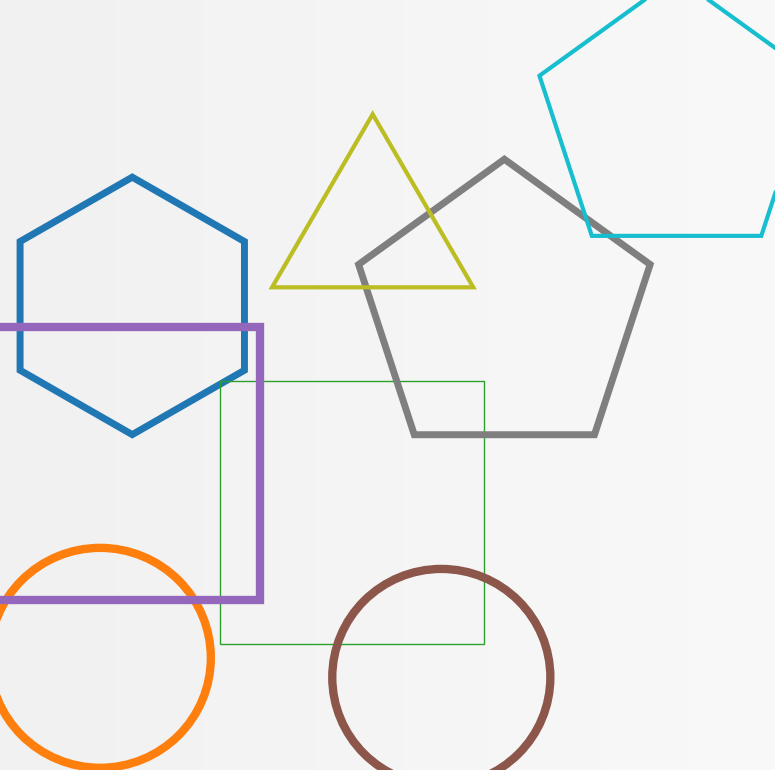[{"shape": "hexagon", "thickness": 2.5, "radius": 0.84, "center": [0.171, 0.603]}, {"shape": "circle", "thickness": 3, "radius": 0.71, "center": [0.129, 0.146]}, {"shape": "square", "thickness": 0.5, "radius": 0.85, "center": [0.454, 0.334]}, {"shape": "square", "thickness": 3, "radius": 0.89, "center": [0.158, 0.398]}, {"shape": "circle", "thickness": 3, "radius": 0.7, "center": [0.569, 0.12]}, {"shape": "pentagon", "thickness": 2.5, "radius": 0.99, "center": [0.651, 0.595]}, {"shape": "triangle", "thickness": 1.5, "radius": 0.75, "center": [0.481, 0.702]}, {"shape": "pentagon", "thickness": 1.5, "radius": 0.93, "center": [0.873, 0.844]}]